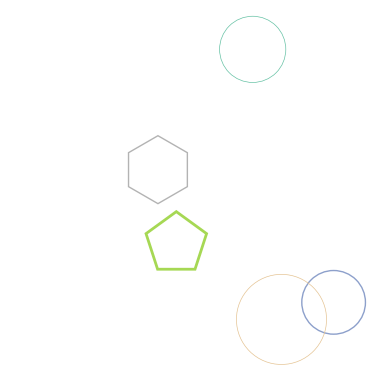[{"shape": "circle", "thickness": 0.5, "radius": 0.43, "center": [0.656, 0.872]}, {"shape": "circle", "thickness": 1, "radius": 0.41, "center": [0.867, 0.215]}, {"shape": "pentagon", "thickness": 2, "radius": 0.41, "center": [0.458, 0.368]}, {"shape": "circle", "thickness": 0.5, "radius": 0.59, "center": [0.731, 0.17]}, {"shape": "hexagon", "thickness": 1, "radius": 0.44, "center": [0.41, 0.559]}]